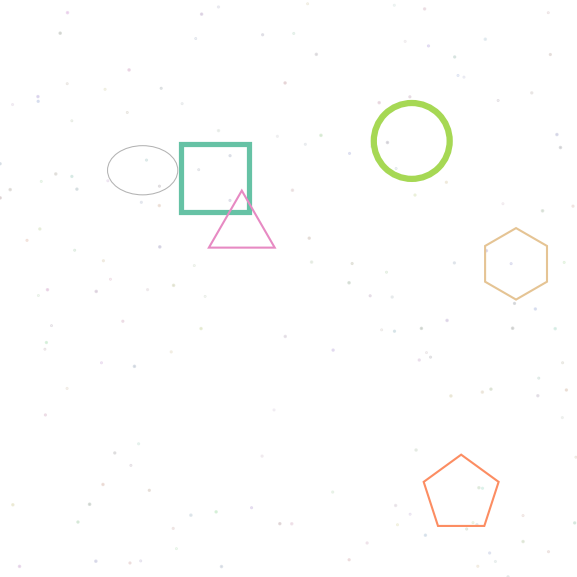[{"shape": "square", "thickness": 2.5, "radius": 0.29, "center": [0.373, 0.691]}, {"shape": "pentagon", "thickness": 1, "radius": 0.34, "center": [0.799, 0.144]}, {"shape": "triangle", "thickness": 1, "radius": 0.33, "center": [0.419, 0.603]}, {"shape": "circle", "thickness": 3, "radius": 0.33, "center": [0.713, 0.755]}, {"shape": "hexagon", "thickness": 1, "radius": 0.31, "center": [0.894, 0.542]}, {"shape": "oval", "thickness": 0.5, "radius": 0.3, "center": [0.247, 0.704]}]